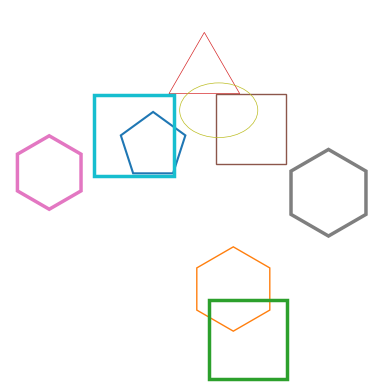[{"shape": "pentagon", "thickness": 1.5, "radius": 0.44, "center": [0.398, 0.621]}, {"shape": "hexagon", "thickness": 1, "radius": 0.55, "center": [0.606, 0.249]}, {"shape": "square", "thickness": 2.5, "radius": 0.51, "center": [0.644, 0.118]}, {"shape": "triangle", "thickness": 0.5, "radius": 0.53, "center": [0.531, 0.81]}, {"shape": "square", "thickness": 1, "radius": 0.46, "center": [0.652, 0.665]}, {"shape": "hexagon", "thickness": 2.5, "radius": 0.48, "center": [0.128, 0.552]}, {"shape": "hexagon", "thickness": 2.5, "radius": 0.56, "center": [0.853, 0.499]}, {"shape": "oval", "thickness": 0.5, "radius": 0.51, "center": [0.568, 0.714]}, {"shape": "square", "thickness": 2.5, "radius": 0.52, "center": [0.348, 0.647]}]